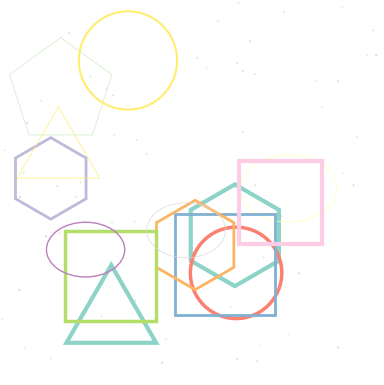[{"shape": "triangle", "thickness": 3, "radius": 0.67, "center": [0.289, 0.177]}, {"shape": "hexagon", "thickness": 3, "radius": 0.66, "center": [0.61, 0.389]}, {"shape": "oval", "thickness": 0.5, "radius": 0.63, "center": [0.749, 0.511]}, {"shape": "hexagon", "thickness": 2, "radius": 0.53, "center": [0.132, 0.537]}, {"shape": "circle", "thickness": 2.5, "radius": 0.59, "center": [0.613, 0.291]}, {"shape": "square", "thickness": 2, "radius": 0.65, "center": [0.584, 0.313]}, {"shape": "hexagon", "thickness": 2, "radius": 0.58, "center": [0.507, 0.364]}, {"shape": "square", "thickness": 2.5, "radius": 0.59, "center": [0.288, 0.284]}, {"shape": "square", "thickness": 3, "radius": 0.54, "center": [0.729, 0.473]}, {"shape": "oval", "thickness": 0.5, "radius": 0.51, "center": [0.483, 0.402]}, {"shape": "oval", "thickness": 1, "radius": 0.51, "center": [0.222, 0.352]}, {"shape": "pentagon", "thickness": 0.5, "radius": 0.7, "center": [0.158, 0.763]}, {"shape": "triangle", "thickness": 0.5, "radius": 0.62, "center": [0.152, 0.599]}, {"shape": "circle", "thickness": 1.5, "radius": 0.64, "center": [0.332, 0.843]}]